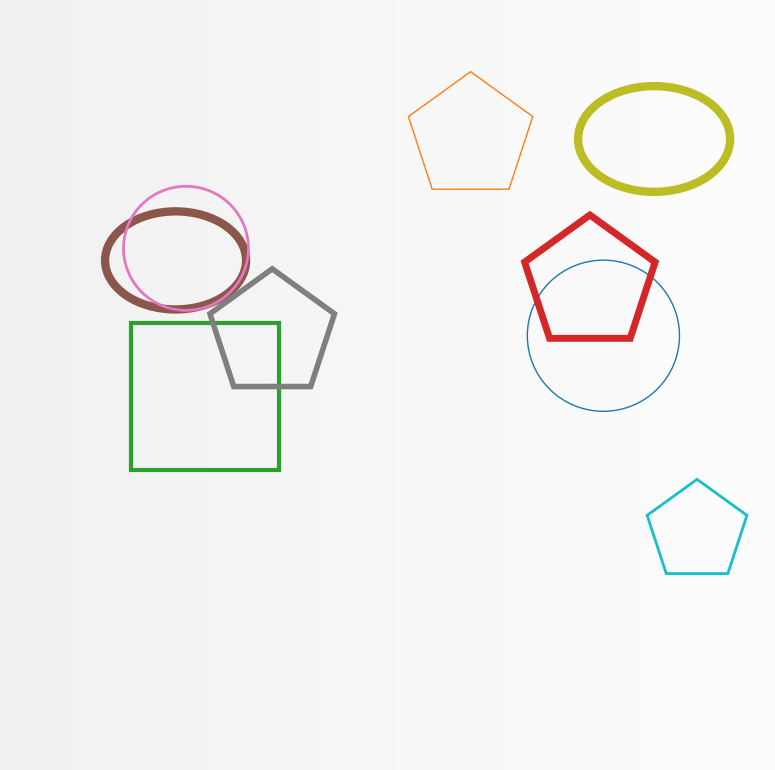[{"shape": "circle", "thickness": 0.5, "radius": 0.49, "center": [0.779, 0.564]}, {"shape": "pentagon", "thickness": 0.5, "radius": 0.42, "center": [0.607, 0.823]}, {"shape": "square", "thickness": 1.5, "radius": 0.48, "center": [0.264, 0.485]}, {"shape": "pentagon", "thickness": 2.5, "radius": 0.44, "center": [0.761, 0.632]}, {"shape": "oval", "thickness": 3, "radius": 0.45, "center": [0.227, 0.662]}, {"shape": "circle", "thickness": 1, "radius": 0.4, "center": [0.24, 0.677]}, {"shape": "pentagon", "thickness": 2, "radius": 0.42, "center": [0.351, 0.566]}, {"shape": "oval", "thickness": 3, "radius": 0.49, "center": [0.844, 0.82]}, {"shape": "pentagon", "thickness": 1, "radius": 0.34, "center": [0.899, 0.31]}]